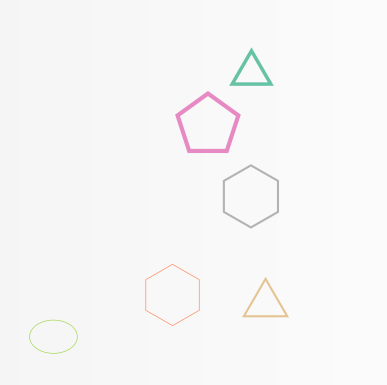[{"shape": "triangle", "thickness": 2.5, "radius": 0.29, "center": [0.649, 0.81]}, {"shape": "hexagon", "thickness": 0.5, "radius": 0.4, "center": [0.445, 0.234]}, {"shape": "pentagon", "thickness": 3, "radius": 0.41, "center": [0.537, 0.675]}, {"shape": "oval", "thickness": 0.5, "radius": 0.31, "center": [0.138, 0.125]}, {"shape": "triangle", "thickness": 1.5, "radius": 0.32, "center": [0.685, 0.211]}, {"shape": "hexagon", "thickness": 1.5, "radius": 0.4, "center": [0.648, 0.49]}]